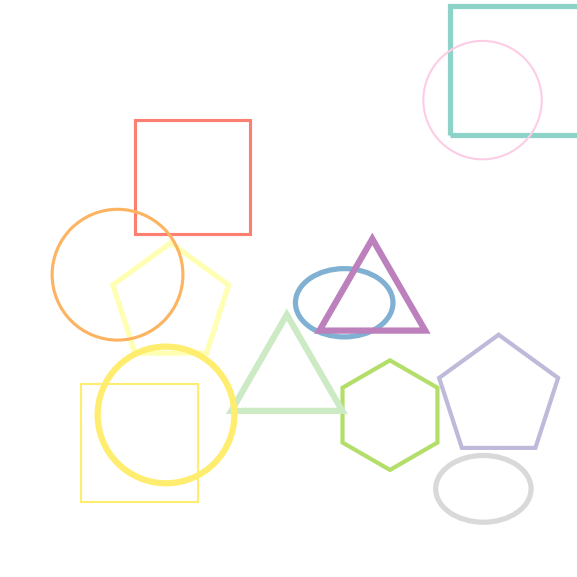[{"shape": "square", "thickness": 2.5, "radius": 0.56, "center": [0.892, 0.877]}, {"shape": "pentagon", "thickness": 2.5, "radius": 0.53, "center": [0.296, 0.473]}, {"shape": "pentagon", "thickness": 2, "radius": 0.54, "center": [0.863, 0.311]}, {"shape": "square", "thickness": 1.5, "radius": 0.5, "center": [0.333, 0.692]}, {"shape": "oval", "thickness": 2.5, "radius": 0.42, "center": [0.596, 0.475]}, {"shape": "circle", "thickness": 1.5, "radius": 0.57, "center": [0.204, 0.523]}, {"shape": "hexagon", "thickness": 2, "radius": 0.47, "center": [0.675, 0.28]}, {"shape": "circle", "thickness": 1, "radius": 0.51, "center": [0.836, 0.826]}, {"shape": "oval", "thickness": 2.5, "radius": 0.41, "center": [0.837, 0.153]}, {"shape": "triangle", "thickness": 3, "radius": 0.53, "center": [0.645, 0.48]}, {"shape": "triangle", "thickness": 3, "radius": 0.56, "center": [0.497, 0.343]}, {"shape": "circle", "thickness": 3, "radius": 0.59, "center": [0.287, 0.281]}, {"shape": "square", "thickness": 1, "radius": 0.51, "center": [0.241, 0.233]}]